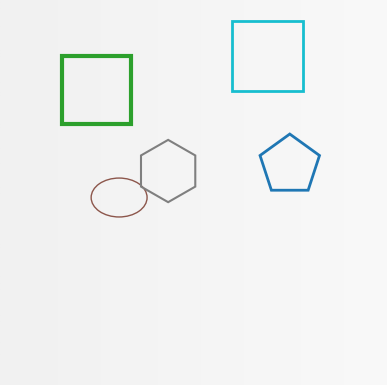[{"shape": "pentagon", "thickness": 2, "radius": 0.4, "center": [0.748, 0.571]}, {"shape": "square", "thickness": 3, "radius": 0.45, "center": [0.249, 0.766]}, {"shape": "oval", "thickness": 1, "radius": 0.36, "center": [0.307, 0.487]}, {"shape": "hexagon", "thickness": 1.5, "radius": 0.4, "center": [0.434, 0.556]}, {"shape": "square", "thickness": 2, "radius": 0.45, "center": [0.69, 0.854]}]